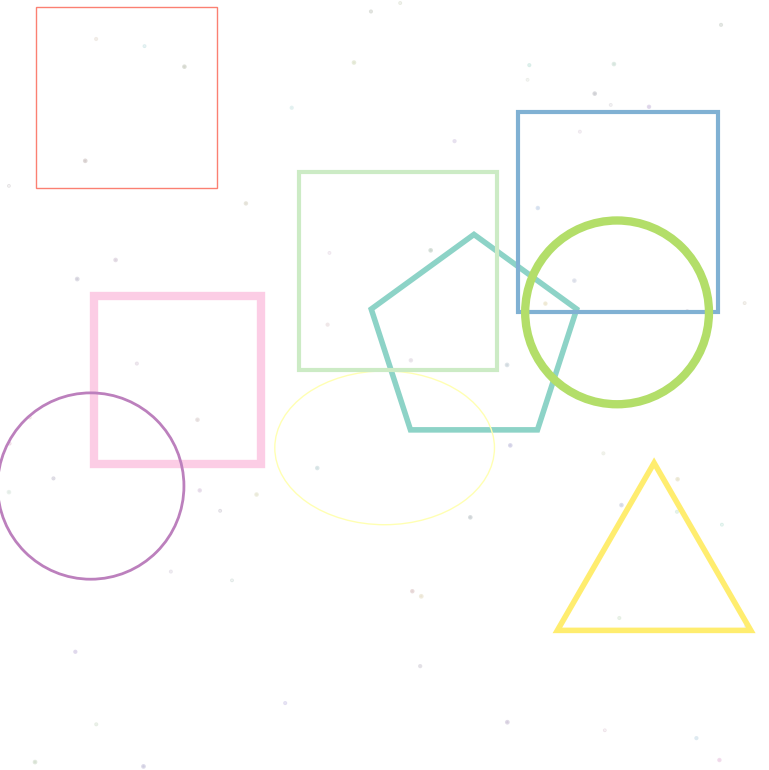[{"shape": "pentagon", "thickness": 2, "radius": 0.7, "center": [0.616, 0.555]}, {"shape": "oval", "thickness": 0.5, "radius": 0.71, "center": [0.5, 0.418]}, {"shape": "square", "thickness": 0.5, "radius": 0.59, "center": [0.164, 0.873]}, {"shape": "square", "thickness": 1.5, "radius": 0.65, "center": [0.803, 0.725]}, {"shape": "circle", "thickness": 3, "radius": 0.6, "center": [0.801, 0.594]}, {"shape": "square", "thickness": 3, "radius": 0.54, "center": [0.23, 0.507]}, {"shape": "circle", "thickness": 1, "radius": 0.6, "center": [0.118, 0.369]}, {"shape": "square", "thickness": 1.5, "radius": 0.64, "center": [0.517, 0.648]}, {"shape": "triangle", "thickness": 2, "radius": 0.73, "center": [0.849, 0.254]}]